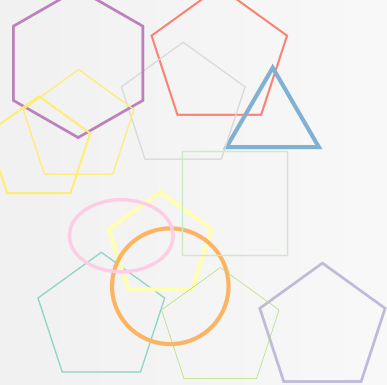[{"shape": "pentagon", "thickness": 1, "radius": 0.86, "center": [0.262, 0.173]}, {"shape": "pentagon", "thickness": 3, "radius": 0.7, "center": [0.413, 0.361]}, {"shape": "pentagon", "thickness": 2, "radius": 0.85, "center": [0.832, 0.147]}, {"shape": "pentagon", "thickness": 1.5, "radius": 0.92, "center": [0.566, 0.851]}, {"shape": "triangle", "thickness": 3, "radius": 0.69, "center": [0.704, 0.687]}, {"shape": "circle", "thickness": 3, "radius": 0.75, "center": [0.439, 0.256]}, {"shape": "pentagon", "thickness": 0.5, "radius": 0.8, "center": [0.569, 0.146]}, {"shape": "oval", "thickness": 2.5, "radius": 0.67, "center": [0.313, 0.388]}, {"shape": "pentagon", "thickness": 1, "radius": 0.84, "center": [0.473, 0.722]}, {"shape": "hexagon", "thickness": 2, "radius": 0.96, "center": [0.202, 0.836]}, {"shape": "square", "thickness": 1, "radius": 0.68, "center": [0.606, 0.473]}, {"shape": "pentagon", "thickness": 1, "radius": 0.75, "center": [0.203, 0.669]}, {"shape": "pentagon", "thickness": 1.5, "radius": 0.7, "center": [0.1, 0.611]}]